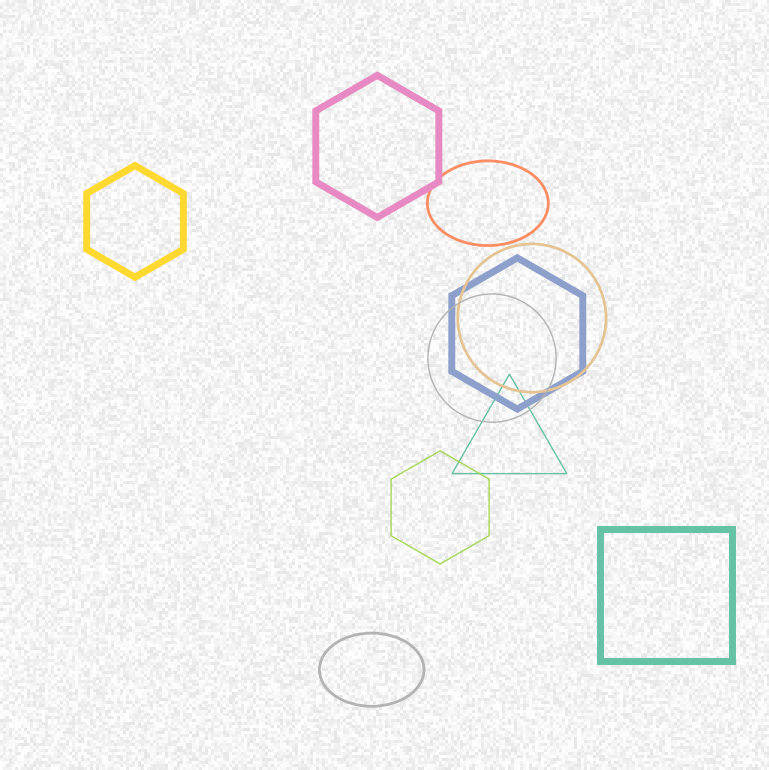[{"shape": "triangle", "thickness": 0.5, "radius": 0.43, "center": [0.662, 0.428]}, {"shape": "square", "thickness": 2.5, "radius": 0.43, "center": [0.865, 0.227]}, {"shape": "oval", "thickness": 1, "radius": 0.39, "center": [0.634, 0.736]}, {"shape": "hexagon", "thickness": 2.5, "radius": 0.49, "center": [0.672, 0.567]}, {"shape": "hexagon", "thickness": 2.5, "radius": 0.46, "center": [0.49, 0.81]}, {"shape": "hexagon", "thickness": 0.5, "radius": 0.37, "center": [0.572, 0.341]}, {"shape": "hexagon", "thickness": 2.5, "radius": 0.36, "center": [0.175, 0.712]}, {"shape": "circle", "thickness": 1, "radius": 0.48, "center": [0.691, 0.587]}, {"shape": "oval", "thickness": 1, "radius": 0.34, "center": [0.483, 0.13]}, {"shape": "circle", "thickness": 0.5, "radius": 0.42, "center": [0.639, 0.535]}]